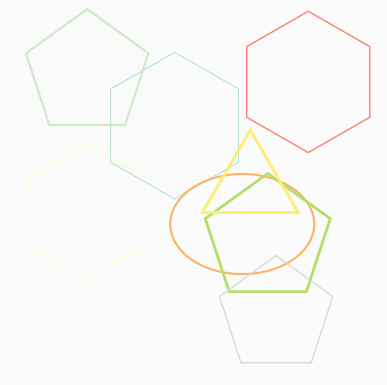[{"shape": "hexagon", "thickness": 0.5, "radius": 0.95, "center": [0.451, 0.674]}, {"shape": "hexagon", "thickness": 0.5, "radius": 0.88, "center": [0.224, 0.45]}, {"shape": "hexagon", "thickness": 1, "radius": 0.92, "center": [0.795, 0.787]}, {"shape": "oval", "thickness": 1.5, "radius": 0.93, "center": [0.625, 0.418]}, {"shape": "pentagon", "thickness": 2, "radius": 0.85, "center": [0.691, 0.38]}, {"shape": "pentagon", "thickness": 1, "radius": 0.77, "center": [0.713, 0.182]}, {"shape": "pentagon", "thickness": 1.5, "radius": 0.83, "center": [0.225, 0.81]}, {"shape": "triangle", "thickness": 2, "radius": 0.71, "center": [0.646, 0.52]}]